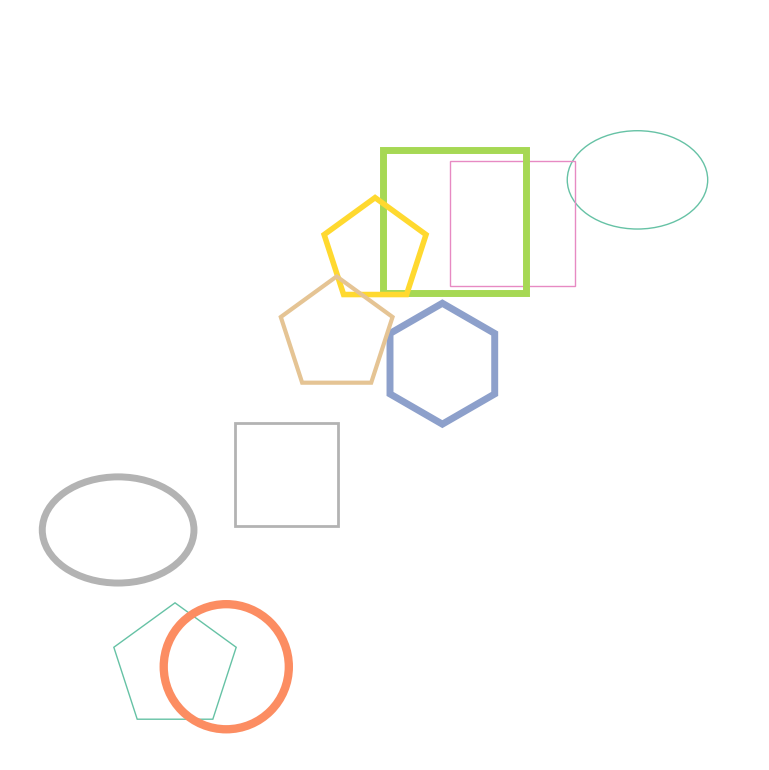[{"shape": "pentagon", "thickness": 0.5, "radius": 0.42, "center": [0.227, 0.134]}, {"shape": "oval", "thickness": 0.5, "radius": 0.46, "center": [0.828, 0.766]}, {"shape": "circle", "thickness": 3, "radius": 0.41, "center": [0.294, 0.134]}, {"shape": "hexagon", "thickness": 2.5, "radius": 0.39, "center": [0.574, 0.528]}, {"shape": "square", "thickness": 0.5, "radius": 0.41, "center": [0.666, 0.71]}, {"shape": "square", "thickness": 2.5, "radius": 0.46, "center": [0.59, 0.712]}, {"shape": "pentagon", "thickness": 2, "radius": 0.35, "center": [0.487, 0.674]}, {"shape": "pentagon", "thickness": 1.5, "radius": 0.38, "center": [0.437, 0.565]}, {"shape": "oval", "thickness": 2.5, "radius": 0.49, "center": [0.153, 0.312]}, {"shape": "square", "thickness": 1, "radius": 0.33, "center": [0.372, 0.384]}]